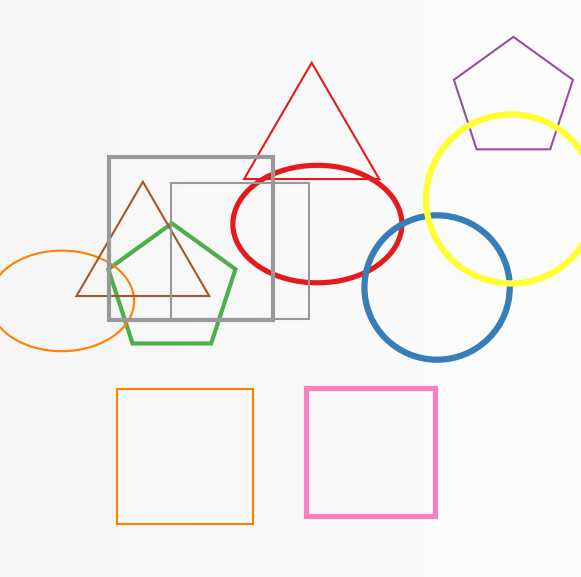[{"shape": "triangle", "thickness": 1, "radius": 0.67, "center": [0.536, 0.756]}, {"shape": "oval", "thickness": 2.5, "radius": 0.73, "center": [0.546, 0.611]}, {"shape": "circle", "thickness": 3, "radius": 0.63, "center": [0.752, 0.501]}, {"shape": "pentagon", "thickness": 2, "radius": 0.58, "center": [0.296, 0.497]}, {"shape": "pentagon", "thickness": 1, "radius": 0.54, "center": [0.883, 0.828]}, {"shape": "oval", "thickness": 1, "radius": 0.62, "center": [0.106, 0.478]}, {"shape": "square", "thickness": 1, "radius": 0.58, "center": [0.318, 0.209]}, {"shape": "circle", "thickness": 3, "radius": 0.73, "center": [0.879, 0.655]}, {"shape": "triangle", "thickness": 1, "radius": 0.66, "center": [0.246, 0.552]}, {"shape": "square", "thickness": 2.5, "radius": 0.55, "center": [0.637, 0.216]}, {"shape": "square", "thickness": 1, "radius": 0.59, "center": [0.413, 0.564]}, {"shape": "square", "thickness": 2, "radius": 0.71, "center": [0.328, 0.585]}]